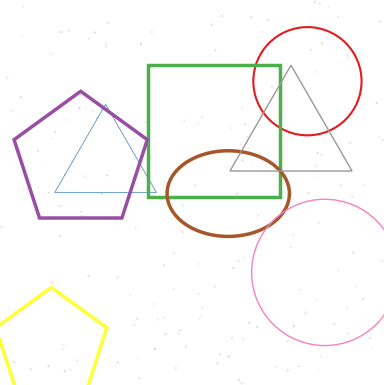[{"shape": "circle", "thickness": 1.5, "radius": 0.7, "center": [0.799, 0.789]}, {"shape": "triangle", "thickness": 0.5, "radius": 0.76, "center": [0.274, 0.576]}, {"shape": "square", "thickness": 2.5, "radius": 0.86, "center": [0.555, 0.66]}, {"shape": "pentagon", "thickness": 2.5, "radius": 0.91, "center": [0.21, 0.581]}, {"shape": "pentagon", "thickness": 2.5, "radius": 0.76, "center": [0.133, 0.102]}, {"shape": "oval", "thickness": 2.5, "radius": 0.79, "center": [0.593, 0.497]}, {"shape": "circle", "thickness": 1, "radius": 0.95, "center": [0.844, 0.292]}, {"shape": "triangle", "thickness": 1, "radius": 0.92, "center": [0.756, 0.647]}]